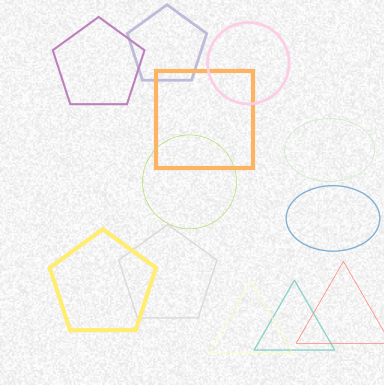[{"shape": "triangle", "thickness": 1, "radius": 0.6, "center": [0.765, 0.151]}, {"shape": "triangle", "thickness": 0.5, "radius": 0.62, "center": [0.652, 0.146]}, {"shape": "pentagon", "thickness": 2, "radius": 0.54, "center": [0.434, 0.879]}, {"shape": "triangle", "thickness": 0.5, "radius": 0.71, "center": [0.892, 0.179]}, {"shape": "oval", "thickness": 1, "radius": 0.61, "center": [0.865, 0.433]}, {"shape": "square", "thickness": 3, "radius": 0.63, "center": [0.531, 0.69]}, {"shape": "circle", "thickness": 0.5, "radius": 0.61, "center": [0.492, 0.528]}, {"shape": "circle", "thickness": 2, "radius": 0.53, "center": [0.645, 0.836]}, {"shape": "pentagon", "thickness": 1, "radius": 0.67, "center": [0.436, 0.283]}, {"shape": "pentagon", "thickness": 1.5, "radius": 0.63, "center": [0.256, 0.831]}, {"shape": "oval", "thickness": 0.5, "radius": 0.58, "center": [0.856, 0.61]}, {"shape": "pentagon", "thickness": 3, "radius": 0.72, "center": [0.267, 0.26]}]